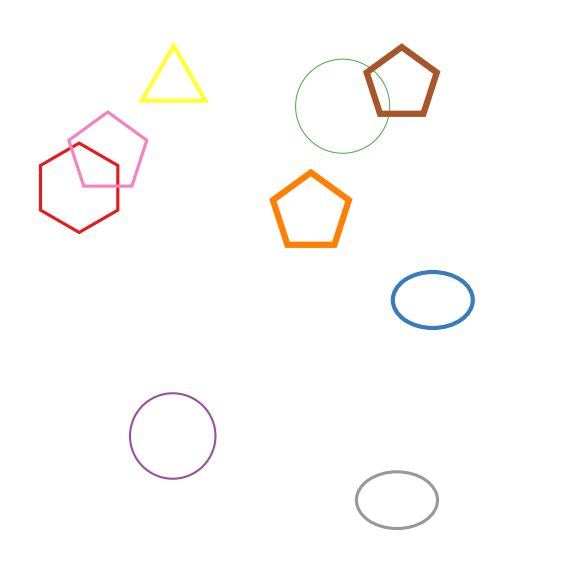[{"shape": "hexagon", "thickness": 1.5, "radius": 0.39, "center": [0.137, 0.674]}, {"shape": "oval", "thickness": 2, "radius": 0.35, "center": [0.749, 0.48]}, {"shape": "circle", "thickness": 0.5, "radius": 0.41, "center": [0.593, 0.815]}, {"shape": "circle", "thickness": 1, "radius": 0.37, "center": [0.299, 0.244]}, {"shape": "pentagon", "thickness": 3, "radius": 0.35, "center": [0.538, 0.631]}, {"shape": "triangle", "thickness": 2, "radius": 0.32, "center": [0.301, 0.857]}, {"shape": "pentagon", "thickness": 3, "radius": 0.32, "center": [0.696, 0.854]}, {"shape": "pentagon", "thickness": 1.5, "radius": 0.35, "center": [0.187, 0.734]}, {"shape": "oval", "thickness": 1.5, "radius": 0.35, "center": [0.687, 0.133]}]